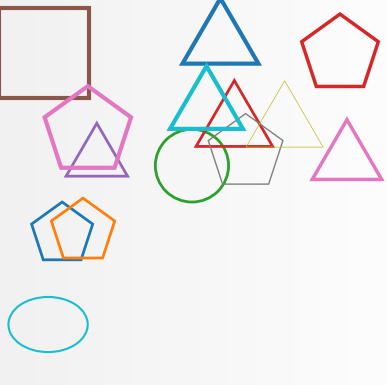[{"shape": "pentagon", "thickness": 2, "radius": 0.41, "center": [0.16, 0.392]}, {"shape": "triangle", "thickness": 3, "radius": 0.57, "center": [0.569, 0.891]}, {"shape": "pentagon", "thickness": 2, "radius": 0.43, "center": [0.214, 0.399]}, {"shape": "circle", "thickness": 2, "radius": 0.47, "center": [0.495, 0.57]}, {"shape": "pentagon", "thickness": 2.5, "radius": 0.52, "center": [0.877, 0.86]}, {"shape": "triangle", "thickness": 2, "radius": 0.57, "center": [0.605, 0.677]}, {"shape": "triangle", "thickness": 2, "radius": 0.46, "center": [0.25, 0.588]}, {"shape": "square", "thickness": 3, "radius": 0.58, "center": [0.115, 0.862]}, {"shape": "triangle", "thickness": 2.5, "radius": 0.52, "center": [0.895, 0.586]}, {"shape": "pentagon", "thickness": 3, "radius": 0.59, "center": [0.227, 0.659]}, {"shape": "pentagon", "thickness": 1, "radius": 0.51, "center": [0.634, 0.604]}, {"shape": "triangle", "thickness": 0.5, "radius": 0.57, "center": [0.735, 0.675]}, {"shape": "oval", "thickness": 1.5, "radius": 0.51, "center": [0.124, 0.157]}, {"shape": "triangle", "thickness": 3, "radius": 0.54, "center": [0.533, 0.72]}]